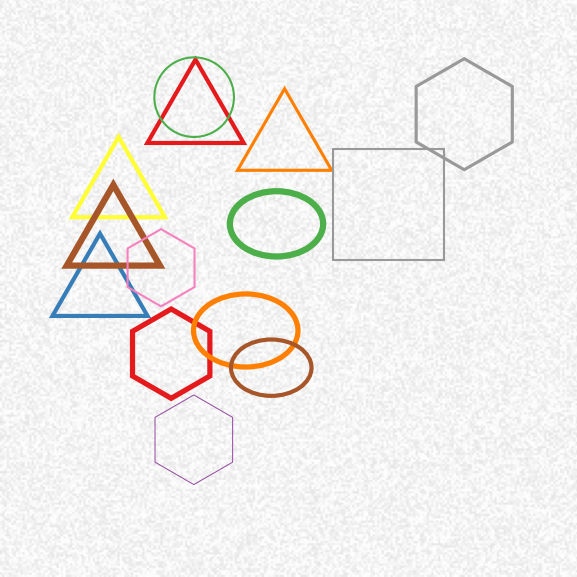[{"shape": "hexagon", "thickness": 2.5, "radius": 0.39, "center": [0.296, 0.387]}, {"shape": "triangle", "thickness": 2, "radius": 0.48, "center": [0.339, 0.8]}, {"shape": "triangle", "thickness": 2, "radius": 0.48, "center": [0.173, 0.5]}, {"shape": "circle", "thickness": 1, "radius": 0.34, "center": [0.336, 0.831]}, {"shape": "oval", "thickness": 3, "radius": 0.4, "center": [0.479, 0.612]}, {"shape": "hexagon", "thickness": 0.5, "radius": 0.39, "center": [0.336, 0.238]}, {"shape": "triangle", "thickness": 1.5, "radius": 0.47, "center": [0.493, 0.751]}, {"shape": "oval", "thickness": 2.5, "radius": 0.45, "center": [0.426, 0.427]}, {"shape": "triangle", "thickness": 2, "radius": 0.46, "center": [0.205, 0.669]}, {"shape": "oval", "thickness": 2, "radius": 0.35, "center": [0.47, 0.362]}, {"shape": "triangle", "thickness": 3, "radius": 0.47, "center": [0.196, 0.586]}, {"shape": "hexagon", "thickness": 1, "radius": 0.33, "center": [0.279, 0.535]}, {"shape": "square", "thickness": 1, "radius": 0.48, "center": [0.673, 0.645]}, {"shape": "hexagon", "thickness": 1.5, "radius": 0.48, "center": [0.804, 0.801]}]